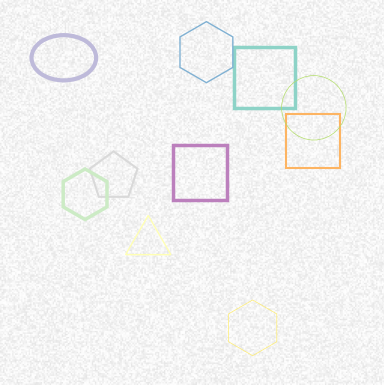[{"shape": "square", "thickness": 2.5, "radius": 0.4, "center": [0.688, 0.799]}, {"shape": "triangle", "thickness": 1, "radius": 0.34, "center": [0.385, 0.373]}, {"shape": "oval", "thickness": 3, "radius": 0.42, "center": [0.166, 0.85]}, {"shape": "hexagon", "thickness": 1, "radius": 0.4, "center": [0.536, 0.864]}, {"shape": "square", "thickness": 1.5, "radius": 0.35, "center": [0.813, 0.634]}, {"shape": "circle", "thickness": 0.5, "radius": 0.42, "center": [0.815, 0.72]}, {"shape": "pentagon", "thickness": 1.5, "radius": 0.33, "center": [0.295, 0.542]}, {"shape": "square", "thickness": 2.5, "radius": 0.36, "center": [0.519, 0.552]}, {"shape": "hexagon", "thickness": 2.5, "radius": 0.33, "center": [0.221, 0.495]}, {"shape": "hexagon", "thickness": 0.5, "radius": 0.36, "center": [0.656, 0.148]}]